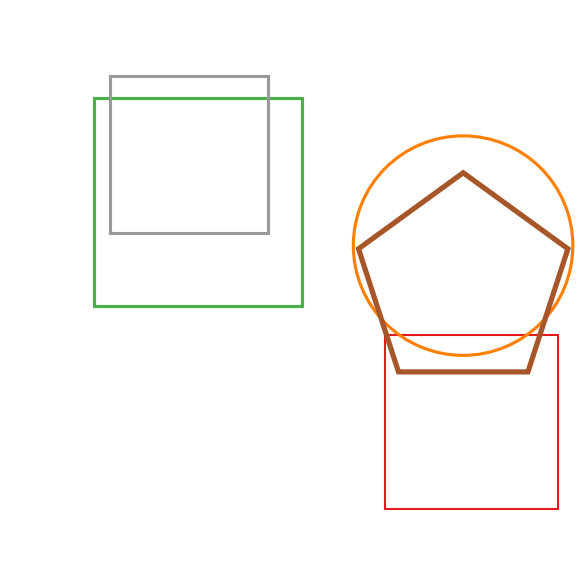[{"shape": "square", "thickness": 1, "radius": 0.75, "center": [0.817, 0.269]}, {"shape": "square", "thickness": 1.5, "radius": 0.9, "center": [0.343, 0.649]}, {"shape": "circle", "thickness": 1.5, "radius": 0.95, "center": [0.802, 0.574]}, {"shape": "pentagon", "thickness": 2.5, "radius": 0.95, "center": [0.802, 0.509]}, {"shape": "square", "thickness": 1.5, "radius": 0.68, "center": [0.327, 0.732]}]